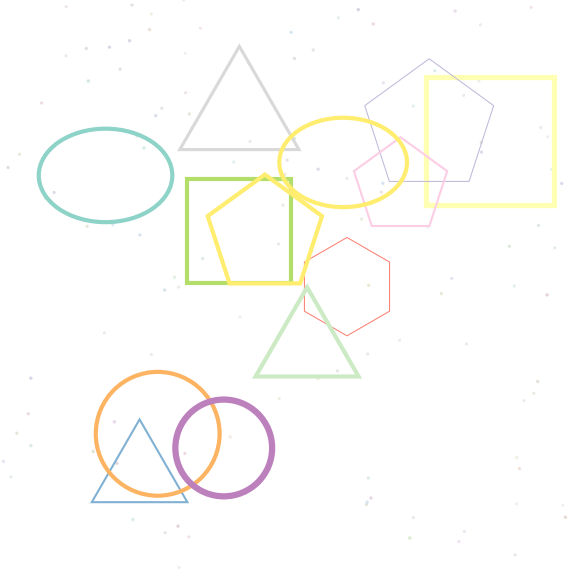[{"shape": "oval", "thickness": 2, "radius": 0.58, "center": [0.183, 0.695]}, {"shape": "square", "thickness": 2.5, "radius": 0.56, "center": [0.848, 0.756]}, {"shape": "pentagon", "thickness": 0.5, "radius": 0.59, "center": [0.743, 0.78]}, {"shape": "hexagon", "thickness": 0.5, "radius": 0.43, "center": [0.601, 0.503]}, {"shape": "triangle", "thickness": 1, "radius": 0.48, "center": [0.242, 0.177]}, {"shape": "circle", "thickness": 2, "radius": 0.54, "center": [0.273, 0.248]}, {"shape": "square", "thickness": 2, "radius": 0.45, "center": [0.414, 0.599]}, {"shape": "pentagon", "thickness": 1, "radius": 0.42, "center": [0.694, 0.677]}, {"shape": "triangle", "thickness": 1.5, "radius": 0.6, "center": [0.414, 0.8]}, {"shape": "circle", "thickness": 3, "radius": 0.42, "center": [0.387, 0.223]}, {"shape": "triangle", "thickness": 2, "radius": 0.51, "center": [0.532, 0.399]}, {"shape": "pentagon", "thickness": 2, "radius": 0.52, "center": [0.459, 0.593]}, {"shape": "oval", "thickness": 2, "radius": 0.55, "center": [0.594, 0.718]}]